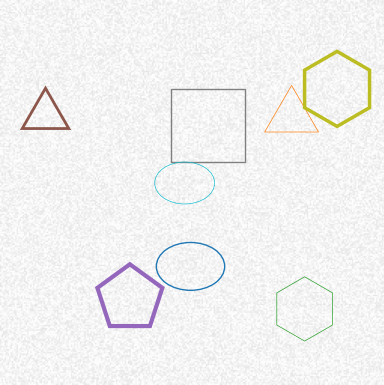[{"shape": "oval", "thickness": 1, "radius": 0.44, "center": [0.495, 0.308]}, {"shape": "triangle", "thickness": 0.5, "radius": 0.4, "center": [0.757, 0.697]}, {"shape": "hexagon", "thickness": 0.5, "radius": 0.42, "center": [0.791, 0.198]}, {"shape": "pentagon", "thickness": 3, "radius": 0.44, "center": [0.337, 0.225]}, {"shape": "triangle", "thickness": 2, "radius": 0.35, "center": [0.118, 0.701]}, {"shape": "square", "thickness": 1, "radius": 0.48, "center": [0.54, 0.674]}, {"shape": "hexagon", "thickness": 2.5, "radius": 0.49, "center": [0.876, 0.769]}, {"shape": "oval", "thickness": 0.5, "radius": 0.39, "center": [0.48, 0.525]}]